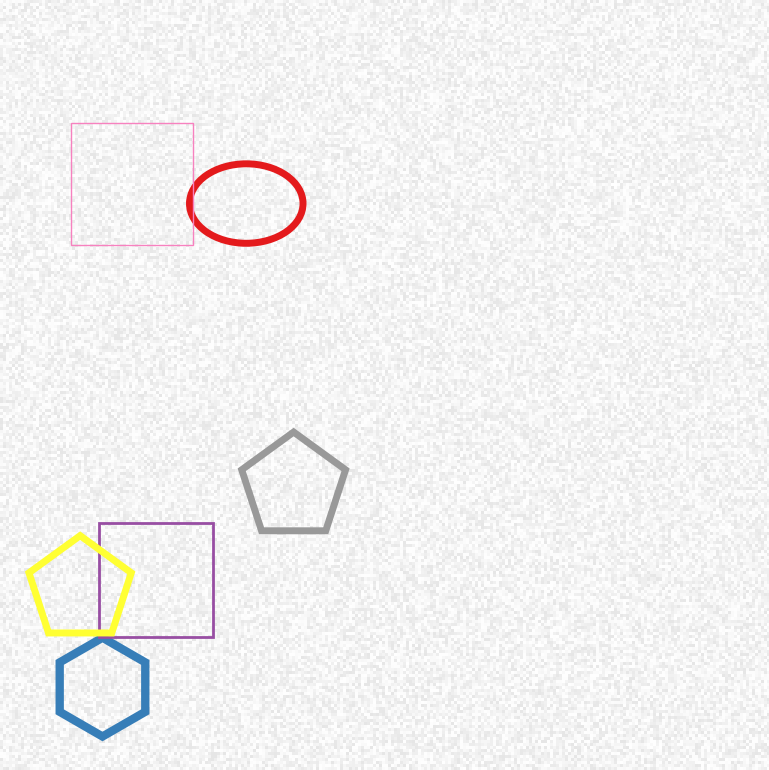[{"shape": "oval", "thickness": 2.5, "radius": 0.37, "center": [0.32, 0.736]}, {"shape": "hexagon", "thickness": 3, "radius": 0.32, "center": [0.133, 0.108]}, {"shape": "square", "thickness": 1, "radius": 0.37, "center": [0.202, 0.247]}, {"shape": "pentagon", "thickness": 2.5, "radius": 0.35, "center": [0.104, 0.234]}, {"shape": "square", "thickness": 0.5, "radius": 0.39, "center": [0.171, 0.761]}, {"shape": "pentagon", "thickness": 2.5, "radius": 0.35, "center": [0.381, 0.368]}]